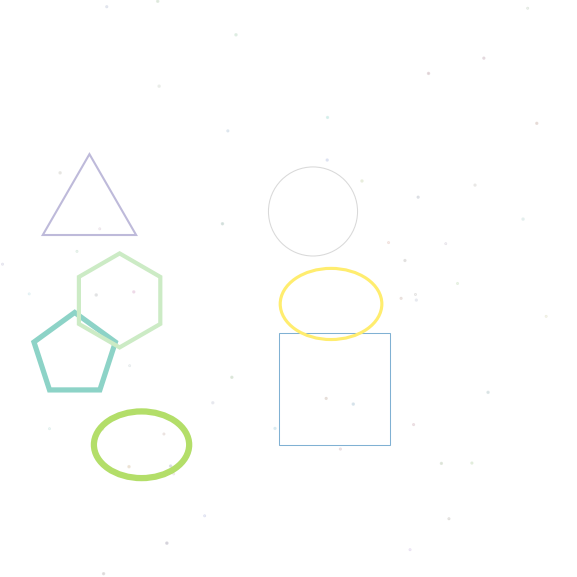[{"shape": "pentagon", "thickness": 2.5, "radius": 0.37, "center": [0.129, 0.384]}, {"shape": "triangle", "thickness": 1, "radius": 0.47, "center": [0.155, 0.639]}, {"shape": "square", "thickness": 0.5, "radius": 0.48, "center": [0.579, 0.326]}, {"shape": "oval", "thickness": 3, "radius": 0.41, "center": [0.245, 0.229]}, {"shape": "circle", "thickness": 0.5, "radius": 0.39, "center": [0.542, 0.633]}, {"shape": "hexagon", "thickness": 2, "radius": 0.41, "center": [0.207, 0.479]}, {"shape": "oval", "thickness": 1.5, "radius": 0.44, "center": [0.573, 0.473]}]